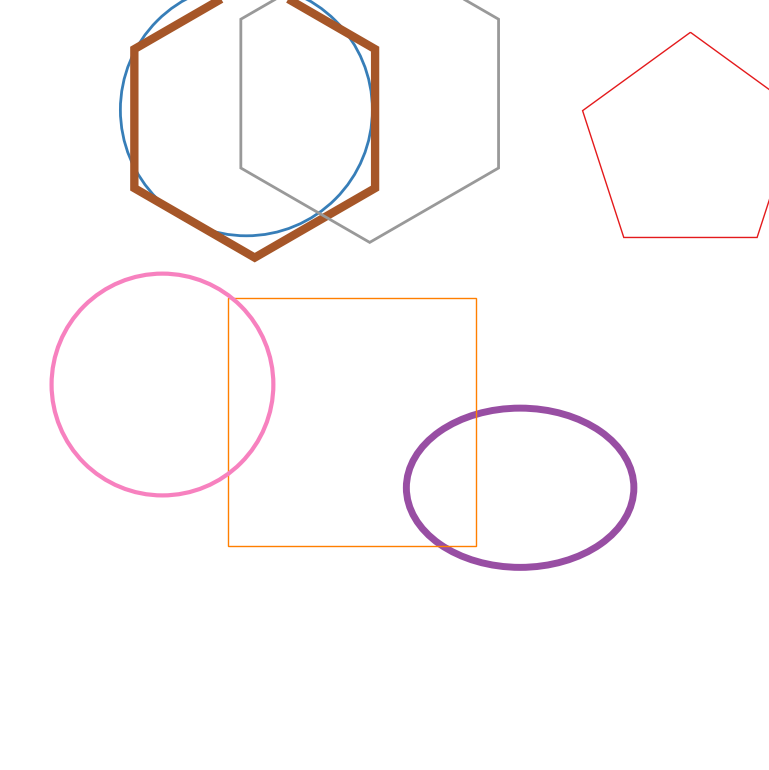[{"shape": "pentagon", "thickness": 0.5, "radius": 0.74, "center": [0.897, 0.811]}, {"shape": "circle", "thickness": 1, "radius": 0.82, "center": [0.32, 0.857]}, {"shape": "oval", "thickness": 2.5, "radius": 0.74, "center": [0.675, 0.367]}, {"shape": "square", "thickness": 0.5, "radius": 0.8, "center": [0.457, 0.452]}, {"shape": "hexagon", "thickness": 3, "radius": 0.9, "center": [0.331, 0.846]}, {"shape": "circle", "thickness": 1.5, "radius": 0.72, "center": [0.211, 0.501]}, {"shape": "hexagon", "thickness": 1, "radius": 0.97, "center": [0.48, 0.878]}]